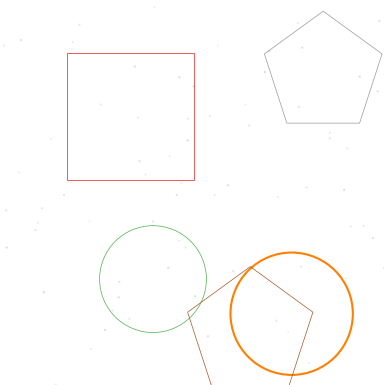[{"shape": "square", "thickness": 0.5, "radius": 0.82, "center": [0.34, 0.696]}, {"shape": "circle", "thickness": 0.5, "radius": 0.69, "center": [0.397, 0.275]}, {"shape": "circle", "thickness": 1.5, "radius": 0.79, "center": [0.758, 0.185]}, {"shape": "pentagon", "thickness": 0.5, "radius": 0.86, "center": [0.65, 0.136]}, {"shape": "pentagon", "thickness": 0.5, "radius": 0.8, "center": [0.84, 0.81]}]